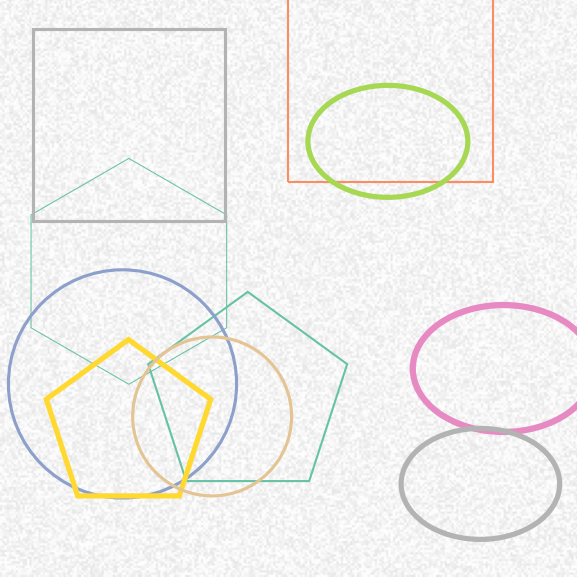[{"shape": "hexagon", "thickness": 0.5, "radius": 0.98, "center": [0.223, 0.529]}, {"shape": "pentagon", "thickness": 1, "radius": 0.91, "center": [0.429, 0.313]}, {"shape": "square", "thickness": 1, "radius": 0.89, "center": [0.677, 0.861]}, {"shape": "circle", "thickness": 1.5, "radius": 0.99, "center": [0.212, 0.334]}, {"shape": "oval", "thickness": 3, "radius": 0.78, "center": [0.872, 0.361]}, {"shape": "oval", "thickness": 2.5, "radius": 0.69, "center": [0.672, 0.754]}, {"shape": "pentagon", "thickness": 2.5, "radius": 0.75, "center": [0.222, 0.262]}, {"shape": "circle", "thickness": 1.5, "radius": 0.69, "center": [0.367, 0.278]}, {"shape": "square", "thickness": 1.5, "radius": 0.83, "center": [0.224, 0.783]}, {"shape": "oval", "thickness": 2.5, "radius": 0.69, "center": [0.832, 0.161]}]